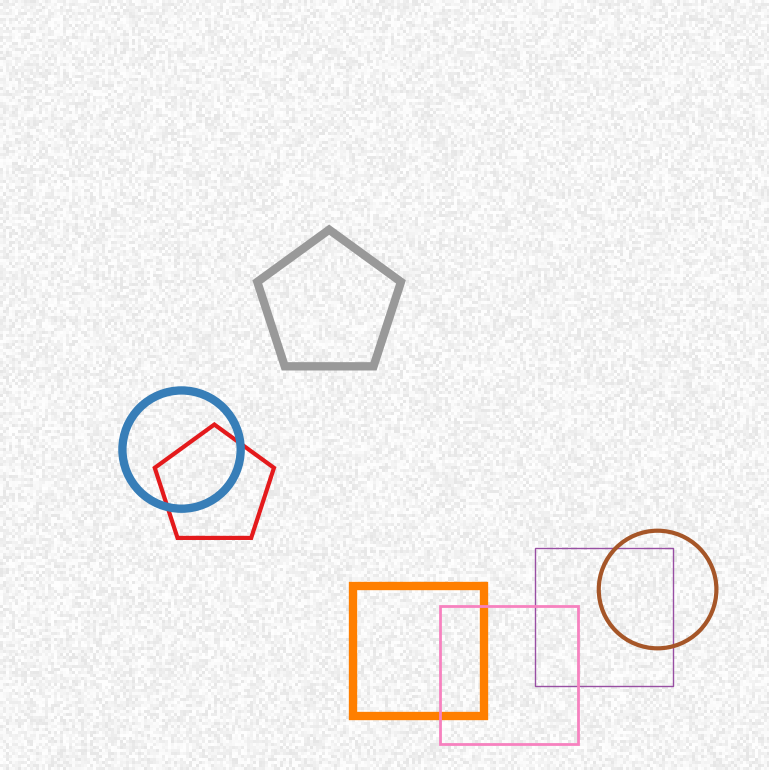[{"shape": "pentagon", "thickness": 1.5, "radius": 0.41, "center": [0.278, 0.367]}, {"shape": "circle", "thickness": 3, "radius": 0.38, "center": [0.236, 0.416]}, {"shape": "square", "thickness": 0.5, "radius": 0.45, "center": [0.785, 0.198]}, {"shape": "square", "thickness": 3, "radius": 0.42, "center": [0.543, 0.154]}, {"shape": "circle", "thickness": 1.5, "radius": 0.38, "center": [0.854, 0.234]}, {"shape": "square", "thickness": 1, "radius": 0.45, "center": [0.661, 0.124]}, {"shape": "pentagon", "thickness": 3, "radius": 0.49, "center": [0.427, 0.604]}]